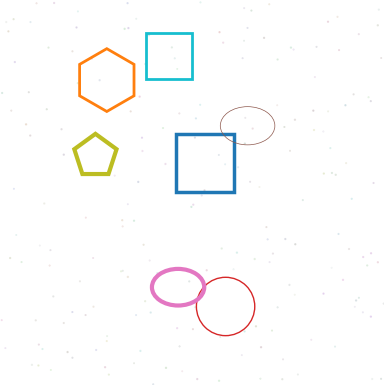[{"shape": "square", "thickness": 2.5, "radius": 0.38, "center": [0.532, 0.576]}, {"shape": "hexagon", "thickness": 2, "radius": 0.41, "center": [0.277, 0.792]}, {"shape": "circle", "thickness": 1, "radius": 0.38, "center": [0.586, 0.204]}, {"shape": "oval", "thickness": 0.5, "radius": 0.35, "center": [0.643, 0.673]}, {"shape": "oval", "thickness": 3, "radius": 0.34, "center": [0.463, 0.254]}, {"shape": "pentagon", "thickness": 3, "radius": 0.29, "center": [0.248, 0.595]}, {"shape": "square", "thickness": 2, "radius": 0.3, "center": [0.438, 0.854]}]